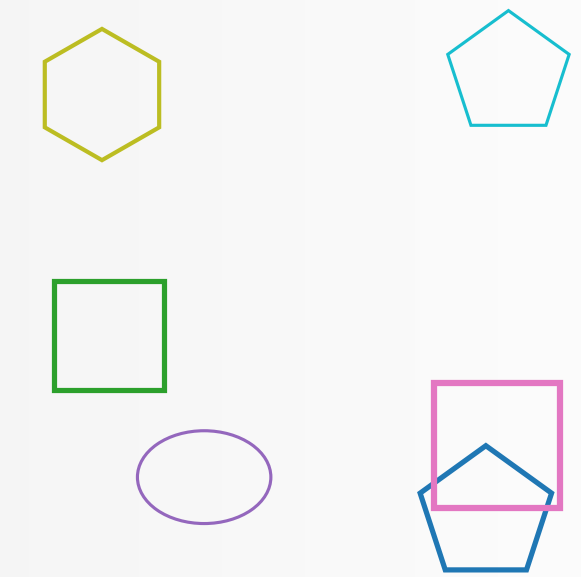[{"shape": "pentagon", "thickness": 2.5, "radius": 0.59, "center": [0.836, 0.108]}, {"shape": "square", "thickness": 2.5, "radius": 0.47, "center": [0.188, 0.418]}, {"shape": "oval", "thickness": 1.5, "radius": 0.57, "center": [0.351, 0.173]}, {"shape": "square", "thickness": 3, "radius": 0.54, "center": [0.855, 0.227]}, {"shape": "hexagon", "thickness": 2, "radius": 0.57, "center": [0.175, 0.835]}, {"shape": "pentagon", "thickness": 1.5, "radius": 0.55, "center": [0.875, 0.871]}]